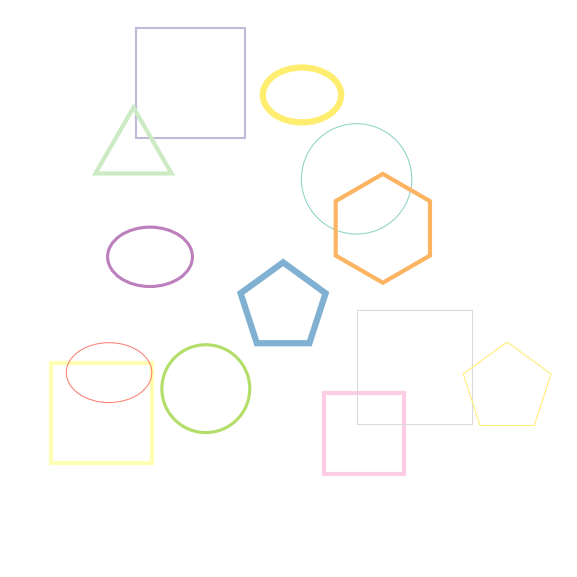[{"shape": "circle", "thickness": 0.5, "radius": 0.48, "center": [0.617, 0.689]}, {"shape": "square", "thickness": 2, "radius": 0.43, "center": [0.176, 0.284]}, {"shape": "square", "thickness": 1, "radius": 0.47, "center": [0.33, 0.855]}, {"shape": "oval", "thickness": 0.5, "radius": 0.37, "center": [0.189, 0.354]}, {"shape": "pentagon", "thickness": 3, "radius": 0.39, "center": [0.49, 0.467]}, {"shape": "hexagon", "thickness": 2, "radius": 0.47, "center": [0.663, 0.604]}, {"shape": "circle", "thickness": 1.5, "radius": 0.38, "center": [0.356, 0.326]}, {"shape": "square", "thickness": 2, "radius": 0.35, "center": [0.63, 0.249]}, {"shape": "square", "thickness": 0.5, "radius": 0.5, "center": [0.718, 0.364]}, {"shape": "oval", "thickness": 1.5, "radius": 0.37, "center": [0.26, 0.554]}, {"shape": "triangle", "thickness": 2, "radius": 0.38, "center": [0.231, 0.737]}, {"shape": "pentagon", "thickness": 0.5, "radius": 0.4, "center": [0.878, 0.327]}, {"shape": "oval", "thickness": 3, "radius": 0.34, "center": [0.523, 0.835]}]